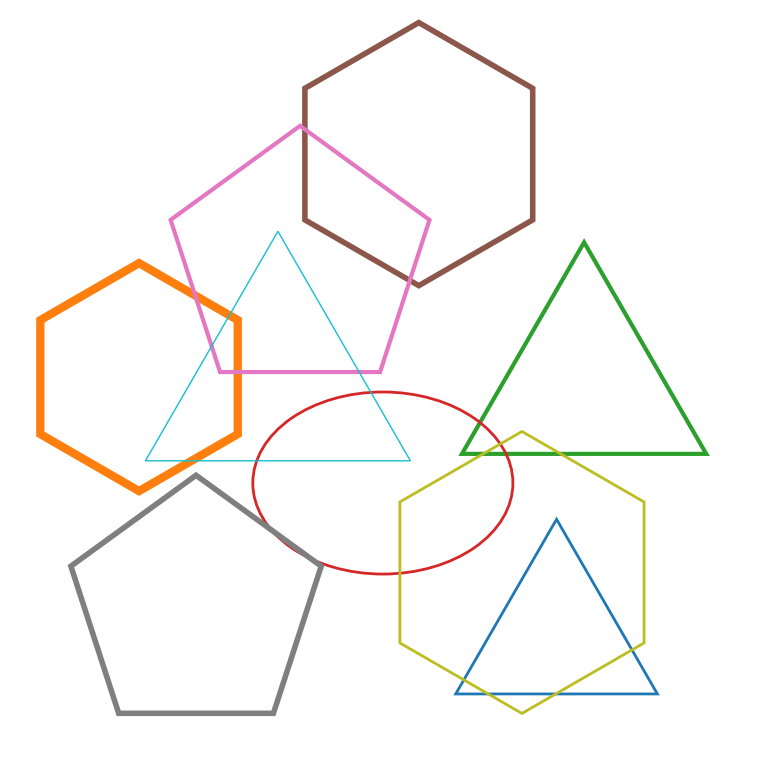[{"shape": "triangle", "thickness": 1, "radius": 0.76, "center": [0.723, 0.174]}, {"shape": "hexagon", "thickness": 3, "radius": 0.74, "center": [0.181, 0.51]}, {"shape": "triangle", "thickness": 1.5, "radius": 0.92, "center": [0.759, 0.502]}, {"shape": "oval", "thickness": 1, "radius": 0.84, "center": [0.497, 0.373]}, {"shape": "hexagon", "thickness": 2, "radius": 0.85, "center": [0.544, 0.8]}, {"shape": "pentagon", "thickness": 1.5, "radius": 0.88, "center": [0.39, 0.66]}, {"shape": "pentagon", "thickness": 2, "radius": 0.85, "center": [0.255, 0.212]}, {"shape": "hexagon", "thickness": 1, "radius": 0.92, "center": [0.678, 0.257]}, {"shape": "triangle", "thickness": 0.5, "radius": 0.99, "center": [0.361, 0.501]}]